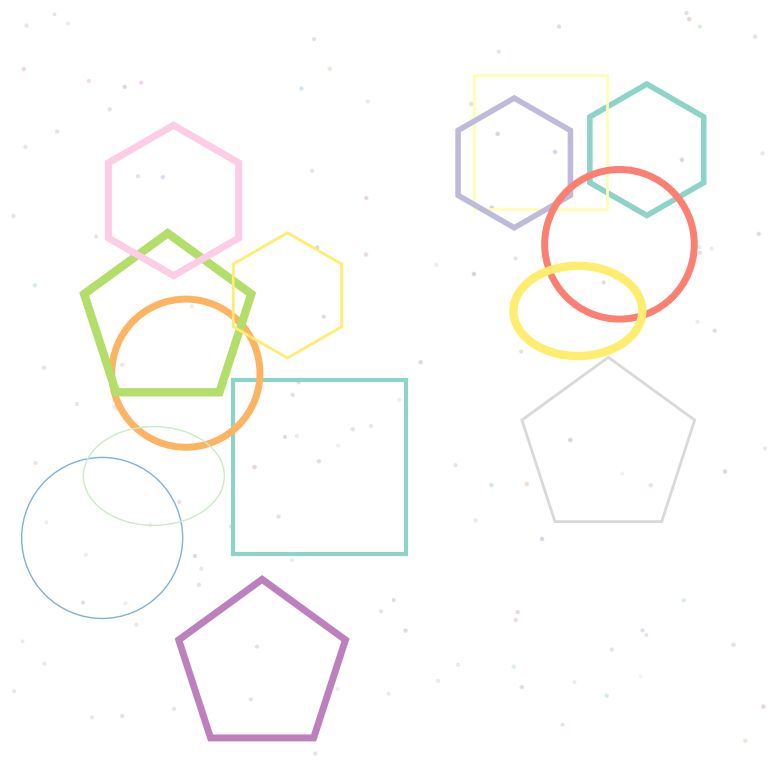[{"shape": "square", "thickness": 1.5, "radius": 0.56, "center": [0.415, 0.393]}, {"shape": "hexagon", "thickness": 2, "radius": 0.43, "center": [0.84, 0.805]}, {"shape": "square", "thickness": 1, "radius": 0.43, "center": [0.702, 0.816]}, {"shape": "hexagon", "thickness": 2, "radius": 0.42, "center": [0.668, 0.788]}, {"shape": "circle", "thickness": 2.5, "radius": 0.49, "center": [0.805, 0.683]}, {"shape": "circle", "thickness": 0.5, "radius": 0.52, "center": [0.133, 0.301]}, {"shape": "circle", "thickness": 2.5, "radius": 0.48, "center": [0.241, 0.515]}, {"shape": "pentagon", "thickness": 3, "radius": 0.57, "center": [0.218, 0.583]}, {"shape": "hexagon", "thickness": 2.5, "radius": 0.49, "center": [0.225, 0.74]}, {"shape": "pentagon", "thickness": 1, "radius": 0.59, "center": [0.79, 0.418]}, {"shape": "pentagon", "thickness": 2.5, "radius": 0.57, "center": [0.34, 0.134]}, {"shape": "oval", "thickness": 0.5, "radius": 0.46, "center": [0.2, 0.382]}, {"shape": "hexagon", "thickness": 1, "radius": 0.41, "center": [0.373, 0.616]}, {"shape": "oval", "thickness": 3, "radius": 0.42, "center": [0.75, 0.596]}]